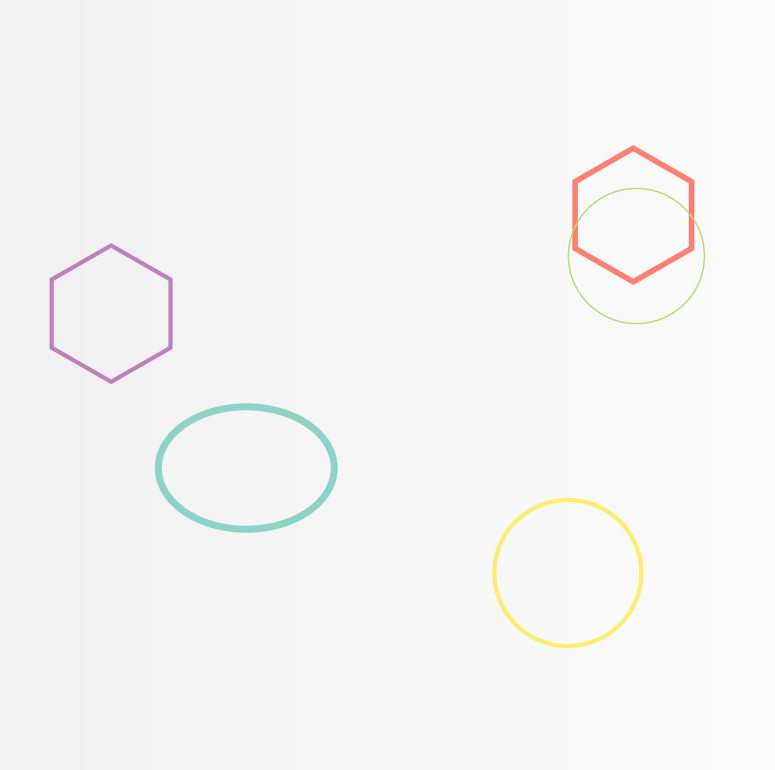[{"shape": "oval", "thickness": 2.5, "radius": 0.57, "center": [0.318, 0.392]}, {"shape": "hexagon", "thickness": 2, "radius": 0.43, "center": [0.817, 0.721]}, {"shape": "circle", "thickness": 0.5, "radius": 0.44, "center": [0.821, 0.668]}, {"shape": "hexagon", "thickness": 1.5, "radius": 0.44, "center": [0.143, 0.593]}, {"shape": "circle", "thickness": 1.5, "radius": 0.47, "center": [0.733, 0.256]}]